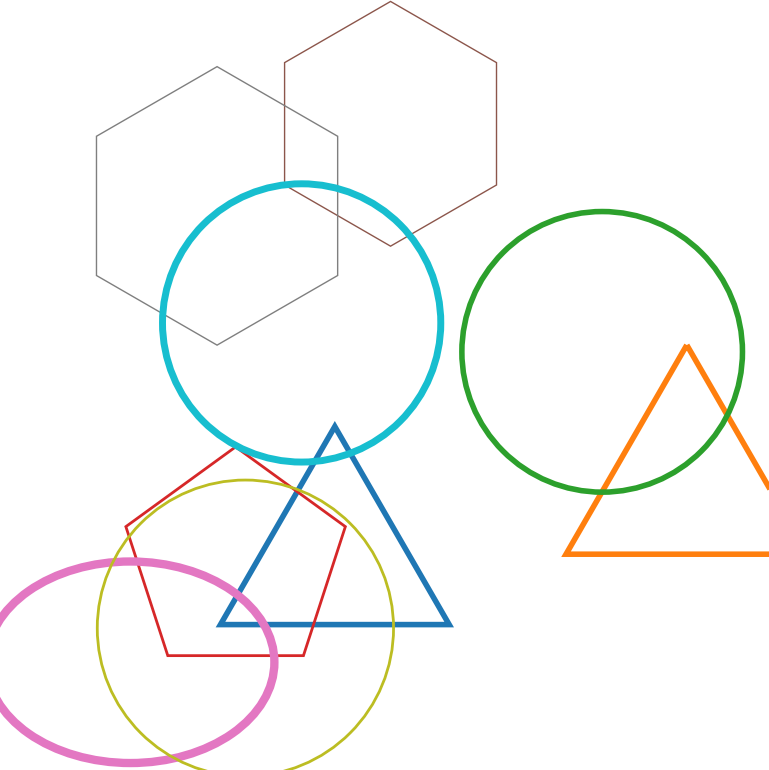[{"shape": "triangle", "thickness": 2, "radius": 0.86, "center": [0.435, 0.275]}, {"shape": "triangle", "thickness": 2, "radius": 0.91, "center": [0.892, 0.371]}, {"shape": "circle", "thickness": 2, "radius": 0.91, "center": [0.782, 0.543]}, {"shape": "pentagon", "thickness": 1, "radius": 0.75, "center": [0.306, 0.27]}, {"shape": "hexagon", "thickness": 0.5, "radius": 0.79, "center": [0.507, 0.839]}, {"shape": "oval", "thickness": 3, "radius": 0.93, "center": [0.169, 0.14]}, {"shape": "hexagon", "thickness": 0.5, "radius": 0.9, "center": [0.282, 0.733]}, {"shape": "circle", "thickness": 1, "radius": 0.96, "center": [0.319, 0.184]}, {"shape": "circle", "thickness": 2.5, "radius": 0.9, "center": [0.392, 0.581]}]